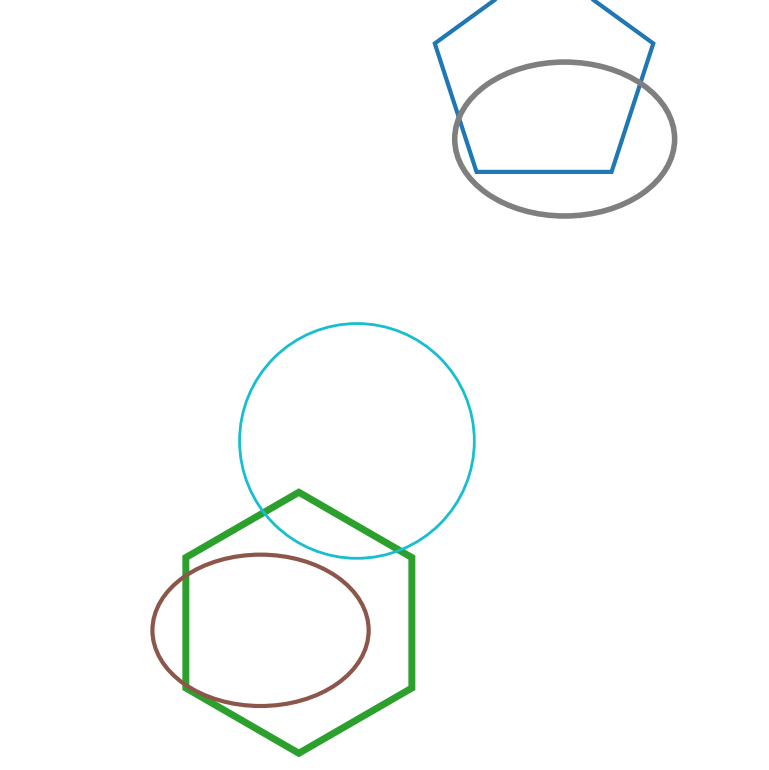[{"shape": "pentagon", "thickness": 1.5, "radius": 0.75, "center": [0.707, 0.897]}, {"shape": "hexagon", "thickness": 2.5, "radius": 0.85, "center": [0.388, 0.191]}, {"shape": "oval", "thickness": 1.5, "radius": 0.7, "center": [0.338, 0.181]}, {"shape": "oval", "thickness": 2, "radius": 0.71, "center": [0.733, 0.819]}, {"shape": "circle", "thickness": 1, "radius": 0.76, "center": [0.464, 0.427]}]